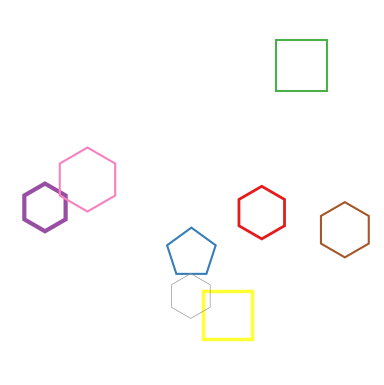[{"shape": "hexagon", "thickness": 2, "radius": 0.34, "center": [0.68, 0.448]}, {"shape": "pentagon", "thickness": 1.5, "radius": 0.33, "center": [0.497, 0.342]}, {"shape": "square", "thickness": 1.5, "radius": 0.33, "center": [0.782, 0.83]}, {"shape": "hexagon", "thickness": 3, "radius": 0.31, "center": [0.117, 0.461]}, {"shape": "square", "thickness": 2.5, "radius": 0.32, "center": [0.59, 0.182]}, {"shape": "hexagon", "thickness": 1.5, "radius": 0.36, "center": [0.896, 0.403]}, {"shape": "hexagon", "thickness": 1.5, "radius": 0.42, "center": [0.227, 0.534]}, {"shape": "hexagon", "thickness": 0.5, "radius": 0.29, "center": [0.496, 0.231]}]